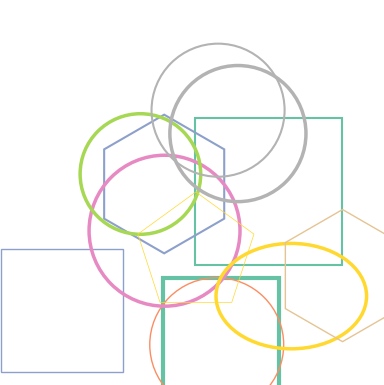[{"shape": "square", "thickness": 3, "radius": 0.75, "center": [0.575, 0.127]}, {"shape": "square", "thickness": 1.5, "radius": 0.96, "center": [0.698, 0.503]}, {"shape": "circle", "thickness": 1, "radius": 0.87, "center": [0.563, 0.105]}, {"shape": "hexagon", "thickness": 1.5, "radius": 0.9, "center": [0.426, 0.522]}, {"shape": "square", "thickness": 1, "radius": 0.79, "center": [0.161, 0.193]}, {"shape": "circle", "thickness": 2.5, "radius": 0.98, "center": [0.427, 0.401]}, {"shape": "circle", "thickness": 2.5, "radius": 0.78, "center": [0.365, 0.548]}, {"shape": "pentagon", "thickness": 0.5, "radius": 0.79, "center": [0.509, 0.343]}, {"shape": "oval", "thickness": 2.5, "radius": 0.98, "center": [0.757, 0.231]}, {"shape": "hexagon", "thickness": 1, "radius": 0.86, "center": [0.89, 0.284]}, {"shape": "circle", "thickness": 2.5, "radius": 0.88, "center": [0.618, 0.653]}, {"shape": "circle", "thickness": 1.5, "radius": 0.86, "center": [0.566, 0.714]}]